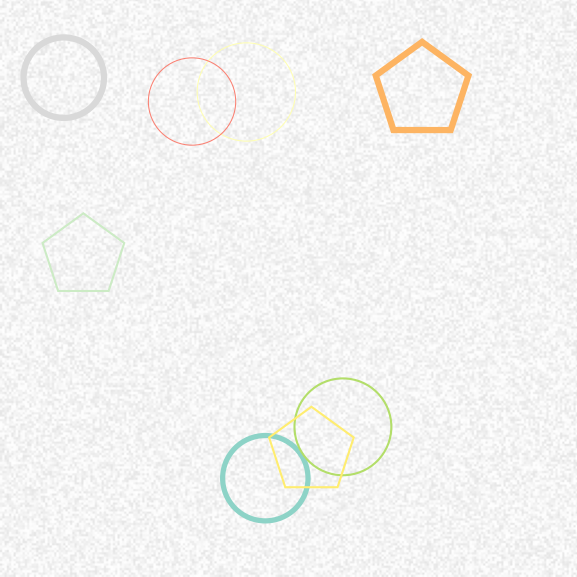[{"shape": "circle", "thickness": 2.5, "radius": 0.37, "center": [0.459, 0.171]}, {"shape": "circle", "thickness": 0.5, "radius": 0.43, "center": [0.427, 0.84]}, {"shape": "circle", "thickness": 0.5, "radius": 0.38, "center": [0.333, 0.823]}, {"shape": "pentagon", "thickness": 3, "radius": 0.42, "center": [0.731, 0.842]}, {"shape": "circle", "thickness": 1, "radius": 0.42, "center": [0.594, 0.26]}, {"shape": "circle", "thickness": 3, "radius": 0.35, "center": [0.11, 0.865]}, {"shape": "pentagon", "thickness": 1, "radius": 0.37, "center": [0.144, 0.555]}, {"shape": "pentagon", "thickness": 1, "radius": 0.39, "center": [0.539, 0.218]}]